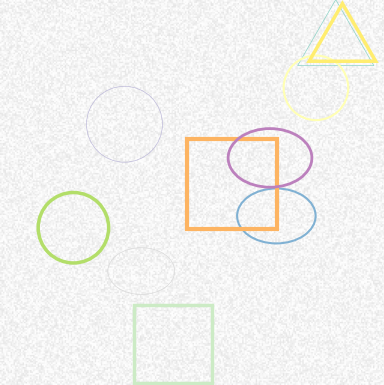[{"shape": "triangle", "thickness": 0.5, "radius": 0.57, "center": [0.872, 0.887]}, {"shape": "circle", "thickness": 1.5, "radius": 0.42, "center": [0.821, 0.772]}, {"shape": "circle", "thickness": 0.5, "radius": 0.49, "center": [0.323, 0.677]}, {"shape": "oval", "thickness": 1.5, "radius": 0.51, "center": [0.718, 0.439]}, {"shape": "square", "thickness": 3, "radius": 0.58, "center": [0.603, 0.522]}, {"shape": "circle", "thickness": 2.5, "radius": 0.46, "center": [0.191, 0.408]}, {"shape": "oval", "thickness": 0.5, "radius": 0.43, "center": [0.367, 0.296]}, {"shape": "oval", "thickness": 2, "radius": 0.54, "center": [0.701, 0.59]}, {"shape": "square", "thickness": 2.5, "radius": 0.51, "center": [0.448, 0.107]}, {"shape": "triangle", "thickness": 2.5, "radius": 0.5, "center": [0.889, 0.891]}]